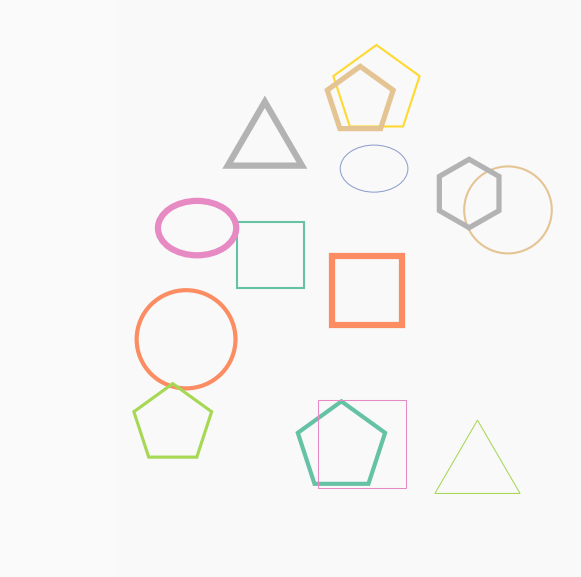[{"shape": "pentagon", "thickness": 2, "radius": 0.39, "center": [0.587, 0.225]}, {"shape": "square", "thickness": 1, "radius": 0.29, "center": [0.466, 0.557]}, {"shape": "square", "thickness": 3, "radius": 0.3, "center": [0.631, 0.496]}, {"shape": "circle", "thickness": 2, "radius": 0.43, "center": [0.32, 0.412]}, {"shape": "oval", "thickness": 0.5, "radius": 0.29, "center": [0.644, 0.707]}, {"shape": "oval", "thickness": 3, "radius": 0.34, "center": [0.339, 0.604]}, {"shape": "square", "thickness": 0.5, "radius": 0.38, "center": [0.622, 0.231]}, {"shape": "triangle", "thickness": 0.5, "radius": 0.42, "center": [0.821, 0.187]}, {"shape": "pentagon", "thickness": 1.5, "radius": 0.35, "center": [0.297, 0.264]}, {"shape": "pentagon", "thickness": 1, "radius": 0.39, "center": [0.648, 0.843]}, {"shape": "pentagon", "thickness": 2.5, "radius": 0.3, "center": [0.62, 0.825]}, {"shape": "circle", "thickness": 1, "radius": 0.38, "center": [0.874, 0.636]}, {"shape": "triangle", "thickness": 3, "radius": 0.37, "center": [0.456, 0.749]}, {"shape": "hexagon", "thickness": 2.5, "radius": 0.3, "center": [0.807, 0.664]}]